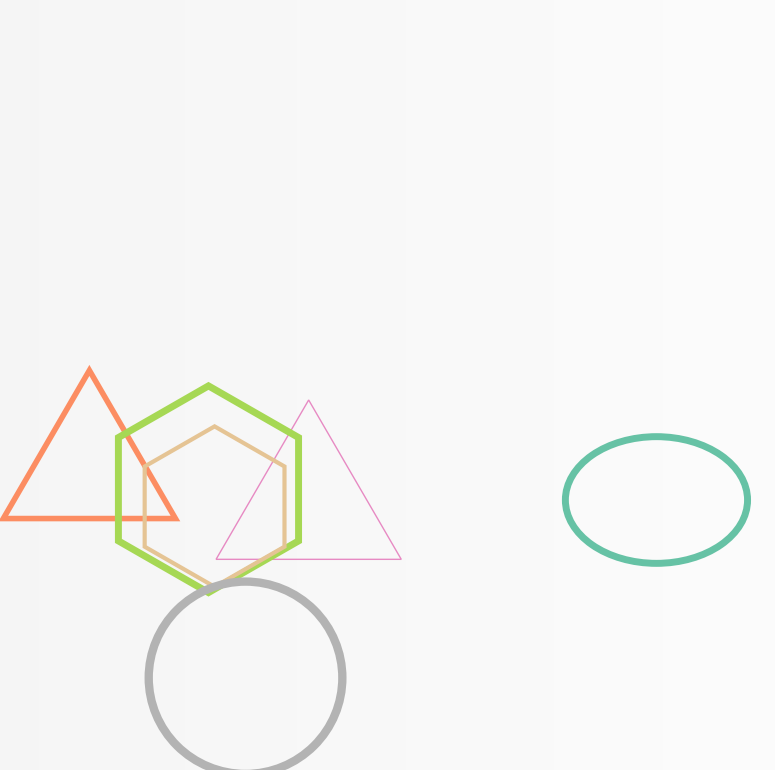[{"shape": "oval", "thickness": 2.5, "radius": 0.59, "center": [0.847, 0.351]}, {"shape": "triangle", "thickness": 2, "radius": 0.64, "center": [0.115, 0.391]}, {"shape": "triangle", "thickness": 0.5, "radius": 0.69, "center": [0.398, 0.343]}, {"shape": "hexagon", "thickness": 2.5, "radius": 0.67, "center": [0.269, 0.365]}, {"shape": "hexagon", "thickness": 1.5, "radius": 0.52, "center": [0.277, 0.342]}, {"shape": "circle", "thickness": 3, "radius": 0.62, "center": [0.317, 0.12]}]